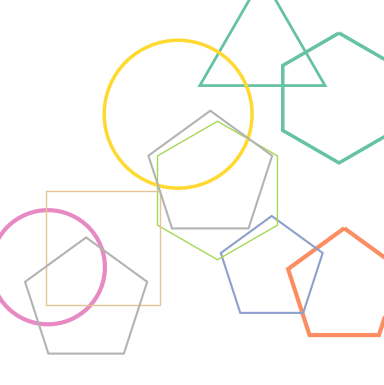[{"shape": "triangle", "thickness": 2, "radius": 0.94, "center": [0.682, 0.872]}, {"shape": "hexagon", "thickness": 2.5, "radius": 0.84, "center": [0.881, 0.746]}, {"shape": "pentagon", "thickness": 3, "radius": 0.77, "center": [0.894, 0.254]}, {"shape": "pentagon", "thickness": 1.5, "radius": 0.7, "center": [0.706, 0.3]}, {"shape": "circle", "thickness": 3, "radius": 0.74, "center": [0.124, 0.306]}, {"shape": "hexagon", "thickness": 1, "radius": 0.9, "center": [0.565, 0.505]}, {"shape": "circle", "thickness": 2.5, "radius": 0.96, "center": [0.463, 0.703]}, {"shape": "square", "thickness": 1, "radius": 0.74, "center": [0.267, 0.356]}, {"shape": "pentagon", "thickness": 1.5, "radius": 0.84, "center": [0.546, 0.543]}, {"shape": "pentagon", "thickness": 1.5, "radius": 0.83, "center": [0.224, 0.216]}]